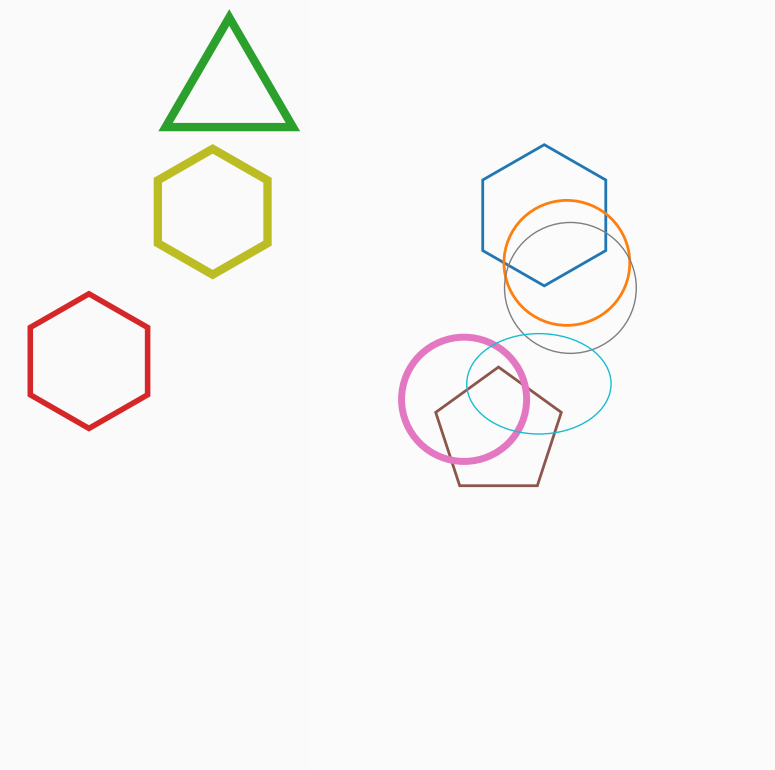[{"shape": "hexagon", "thickness": 1, "radius": 0.46, "center": [0.702, 0.72]}, {"shape": "circle", "thickness": 1, "radius": 0.41, "center": [0.731, 0.659]}, {"shape": "triangle", "thickness": 3, "radius": 0.47, "center": [0.296, 0.882]}, {"shape": "hexagon", "thickness": 2, "radius": 0.44, "center": [0.115, 0.531]}, {"shape": "pentagon", "thickness": 1, "radius": 0.43, "center": [0.643, 0.438]}, {"shape": "circle", "thickness": 2.5, "radius": 0.4, "center": [0.599, 0.481]}, {"shape": "circle", "thickness": 0.5, "radius": 0.42, "center": [0.736, 0.626]}, {"shape": "hexagon", "thickness": 3, "radius": 0.41, "center": [0.274, 0.725]}, {"shape": "oval", "thickness": 0.5, "radius": 0.47, "center": [0.695, 0.502]}]